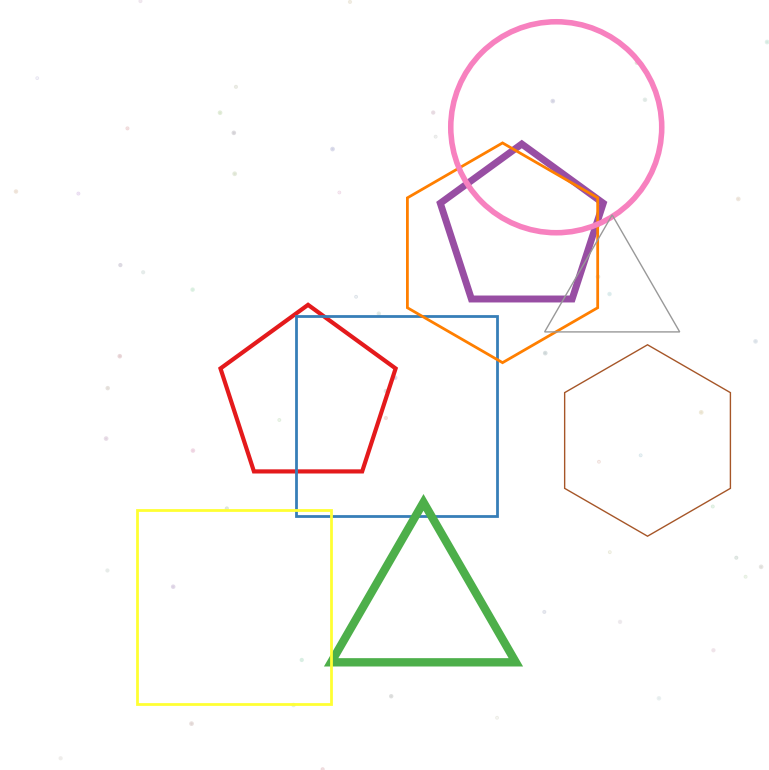[{"shape": "pentagon", "thickness": 1.5, "radius": 0.6, "center": [0.4, 0.485]}, {"shape": "square", "thickness": 1, "radius": 0.65, "center": [0.515, 0.46]}, {"shape": "triangle", "thickness": 3, "radius": 0.69, "center": [0.55, 0.209]}, {"shape": "pentagon", "thickness": 2.5, "radius": 0.56, "center": [0.678, 0.702]}, {"shape": "hexagon", "thickness": 1, "radius": 0.71, "center": [0.653, 0.672]}, {"shape": "square", "thickness": 1, "radius": 0.63, "center": [0.304, 0.212]}, {"shape": "hexagon", "thickness": 0.5, "radius": 0.62, "center": [0.841, 0.428]}, {"shape": "circle", "thickness": 2, "radius": 0.68, "center": [0.722, 0.835]}, {"shape": "triangle", "thickness": 0.5, "radius": 0.51, "center": [0.795, 0.62]}]